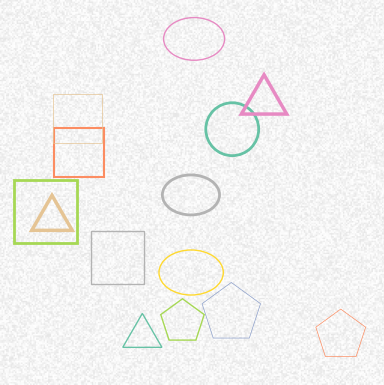[{"shape": "circle", "thickness": 2, "radius": 0.34, "center": [0.603, 0.664]}, {"shape": "triangle", "thickness": 1, "radius": 0.29, "center": [0.37, 0.127]}, {"shape": "square", "thickness": 1.5, "radius": 0.32, "center": [0.205, 0.604]}, {"shape": "pentagon", "thickness": 0.5, "radius": 0.34, "center": [0.885, 0.129]}, {"shape": "pentagon", "thickness": 0.5, "radius": 0.4, "center": [0.601, 0.187]}, {"shape": "triangle", "thickness": 2.5, "radius": 0.34, "center": [0.686, 0.738]}, {"shape": "oval", "thickness": 1, "radius": 0.4, "center": [0.504, 0.899]}, {"shape": "square", "thickness": 2, "radius": 0.41, "center": [0.117, 0.451]}, {"shape": "pentagon", "thickness": 1, "radius": 0.3, "center": [0.474, 0.165]}, {"shape": "oval", "thickness": 1, "radius": 0.42, "center": [0.496, 0.292]}, {"shape": "triangle", "thickness": 2.5, "radius": 0.3, "center": [0.135, 0.432]}, {"shape": "square", "thickness": 0.5, "radius": 0.32, "center": [0.202, 0.692]}, {"shape": "square", "thickness": 1, "radius": 0.34, "center": [0.306, 0.33]}, {"shape": "oval", "thickness": 2, "radius": 0.37, "center": [0.496, 0.494]}]